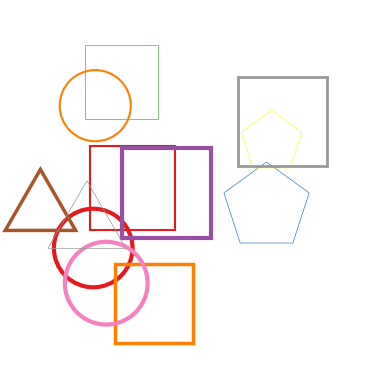[{"shape": "circle", "thickness": 3, "radius": 0.51, "center": [0.242, 0.356]}, {"shape": "square", "thickness": 1.5, "radius": 0.55, "center": [0.344, 0.512]}, {"shape": "pentagon", "thickness": 0.5, "radius": 0.58, "center": [0.692, 0.463]}, {"shape": "square", "thickness": 0.5, "radius": 0.48, "center": [0.315, 0.787]}, {"shape": "square", "thickness": 3, "radius": 0.58, "center": [0.432, 0.499]}, {"shape": "square", "thickness": 2.5, "radius": 0.51, "center": [0.4, 0.211]}, {"shape": "circle", "thickness": 1.5, "radius": 0.46, "center": [0.247, 0.726]}, {"shape": "pentagon", "thickness": 0.5, "radius": 0.41, "center": [0.705, 0.631]}, {"shape": "triangle", "thickness": 2.5, "radius": 0.53, "center": [0.105, 0.454]}, {"shape": "circle", "thickness": 3, "radius": 0.54, "center": [0.276, 0.264]}, {"shape": "square", "thickness": 2, "radius": 0.58, "center": [0.733, 0.684]}, {"shape": "triangle", "thickness": 0.5, "radius": 0.58, "center": [0.226, 0.413]}]